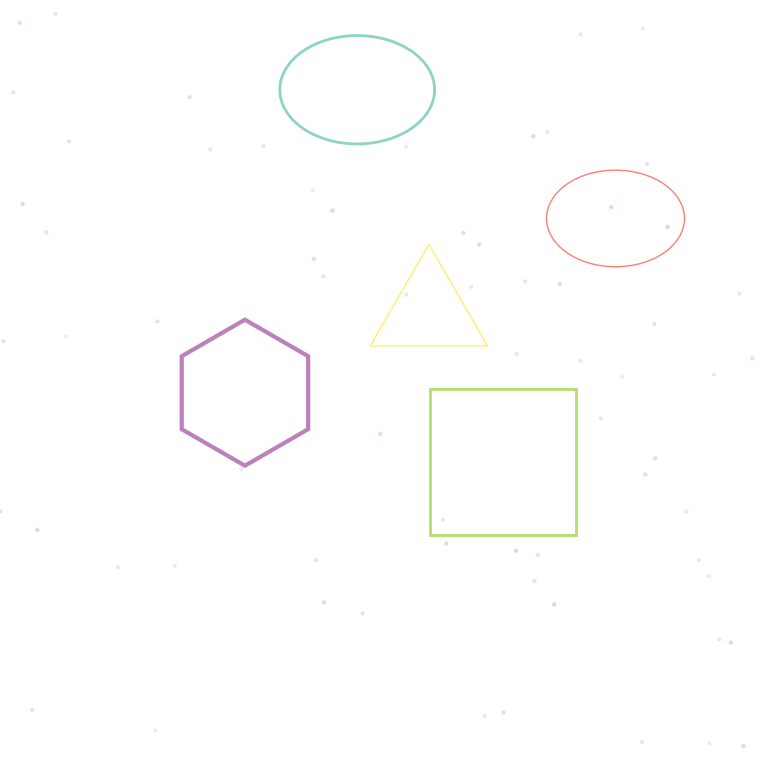[{"shape": "oval", "thickness": 1, "radius": 0.5, "center": [0.464, 0.883]}, {"shape": "oval", "thickness": 0.5, "radius": 0.45, "center": [0.799, 0.716]}, {"shape": "square", "thickness": 1, "radius": 0.47, "center": [0.653, 0.4]}, {"shape": "hexagon", "thickness": 1.5, "radius": 0.47, "center": [0.318, 0.49]}, {"shape": "triangle", "thickness": 0.5, "radius": 0.44, "center": [0.557, 0.595]}]